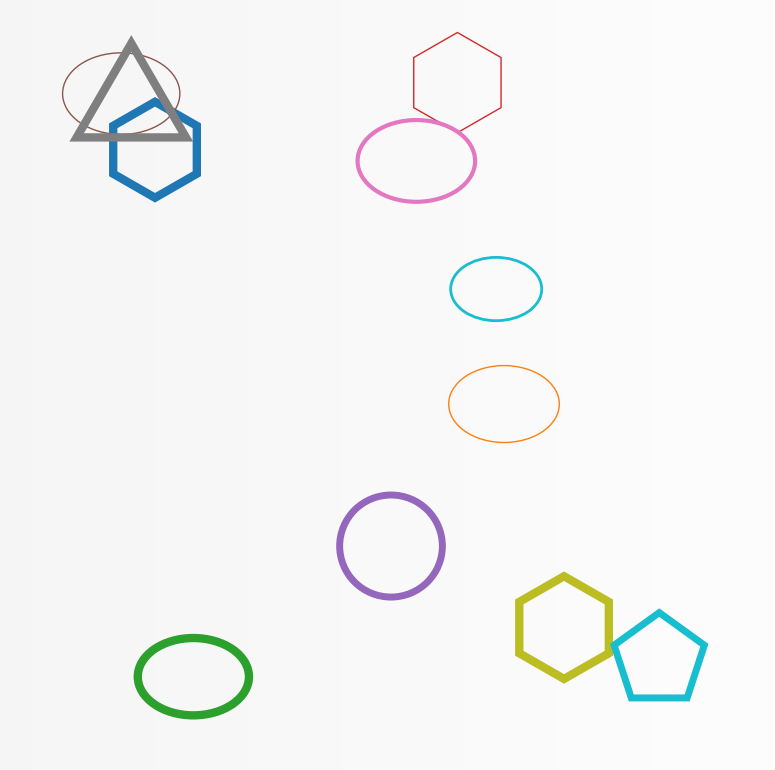[{"shape": "hexagon", "thickness": 3, "radius": 0.31, "center": [0.2, 0.805]}, {"shape": "oval", "thickness": 0.5, "radius": 0.36, "center": [0.65, 0.475]}, {"shape": "oval", "thickness": 3, "radius": 0.36, "center": [0.25, 0.121]}, {"shape": "hexagon", "thickness": 0.5, "radius": 0.33, "center": [0.59, 0.893]}, {"shape": "circle", "thickness": 2.5, "radius": 0.33, "center": [0.505, 0.291]}, {"shape": "oval", "thickness": 0.5, "radius": 0.38, "center": [0.156, 0.878]}, {"shape": "oval", "thickness": 1.5, "radius": 0.38, "center": [0.537, 0.791]}, {"shape": "triangle", "thickness": 3, "radius": 0.41, "center": [0.169, 0.862]}, {"shape": "hexagon", "thickness": 3, "radius": 0.33, "center": [0.728, 0.185]}, {"shape": "oval", "thickness": 1, "radius": 0.29, "center": [0.64, 0.625]}, {"shape": "pentagon", "thickness": 2.5, "radius": 0.31, "center": [0.851, 0.143]}]